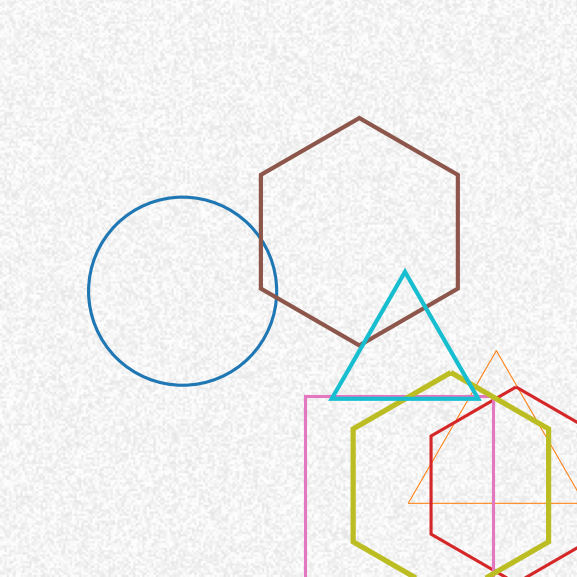[{"shape": "circle", "thickness": 1.5, "radius": 0.81, "center": [0.316, 0.495]}, {"shape": "triangle", "thickness": 0.5, "radius": 0.88, "center": [0.859, 0.216]}, {"shape": "hexagon", "thickness": 1.5, "radius": 0.85, "center": [0.894, 0.159]}, {"shape": "hexagon", "thickness": 2, "radius": 0.98, "center": [0.622, 0.598]}, {"shape": "square", "thickness": 1.5, "radius": 0.81, "center": [0.691, 0.151]}, {"shape": "hexagon", "thickness": 2.5, "radius": 0.98, "center": [0.781, 0.159]}, {"shape": "triangle", "thickness": 2, "radius": 0.73, "center": [0.701, 0.382]}]